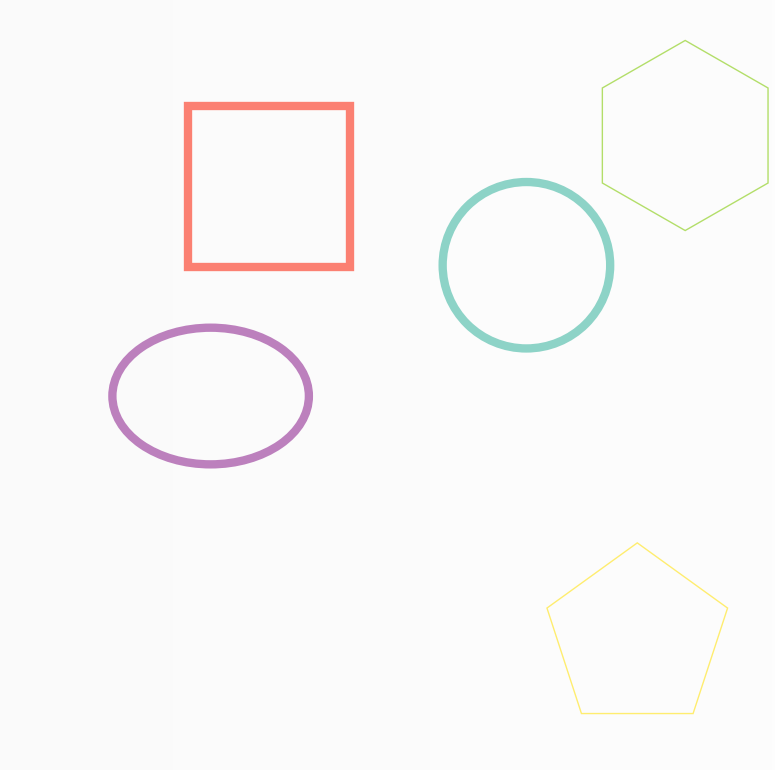[{"shape": "circle", "thickness": 3, "radius": 0.54, "center": [0.679, 0.656]}, {"shape": "square", "thickness": 3, "radius": 0.52, "center": [0.347, 0.758]}, {"shape": "hexagon", "thickness": 0.5, "radius": 0.62, "center": [0.884, 0.824]}, {"shape": "oval", "thickness": 3, "radius": 0.63, "center": [0.272, 0.486]}, {"shape": "pentagon", "thickness": 0.5, "radius": 0.61, "center": [0.822, 0.172]}]